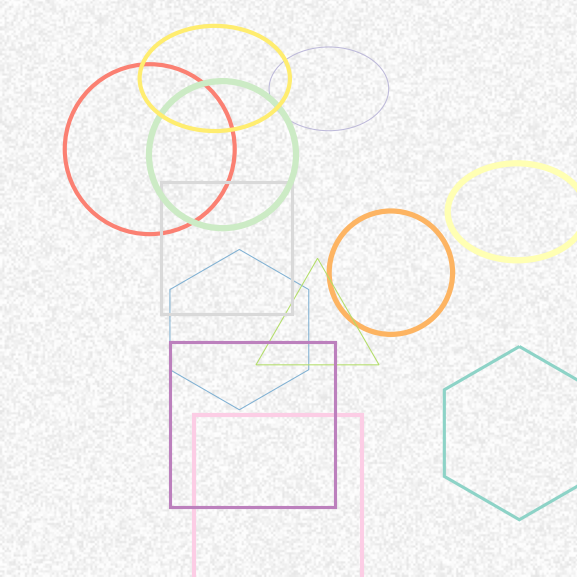[{"shape": "hexagon", "thickness": 1.5, "radius": 0.75, "center": [0.899, 0.249]}, {"shape": "oval", "thickness": 3, "radius": 0.6, "center": [0.895, 0.632]}, {"shape": "oval", "thickness": 0.5, "radius": 0.52, "center": [0.57, 0.845]}, {"shape": "circle", "thickness": 2, "radius": 0.74, "center": [0.259, 0.741]}, {"shape": "hexagon", "thickness": 0.5, "radius": 0.69, "center": [0.414, 0.428]}, {"shape": "circle", "thickness": 2.5, "radius": 0.53, "center": [0.677, 0.527]}, {"shape": "triangle", "thickness": 0.5, "radius": 0.62, "center": [0.55, 0.429]}, {"shape": "square", "thickness": 2, "radius": 0.73, "center": [0.481, 0.135]}, {"shape": "square", "thickness": 1.5, "radius": 0.57, "center": [0.392, 0.569]}, {"shape": "square", "thickness": 1.5, "radius": 0.71, "center": [0.437, 0.264]}, {"shape": "circle", "thickness": 3, "radius": 0.64, "center": [0.385, 0.731]}, {"shape": "oval", "thickness": 2, "radius": 0.65, "center": [0.372, 0.863]}]